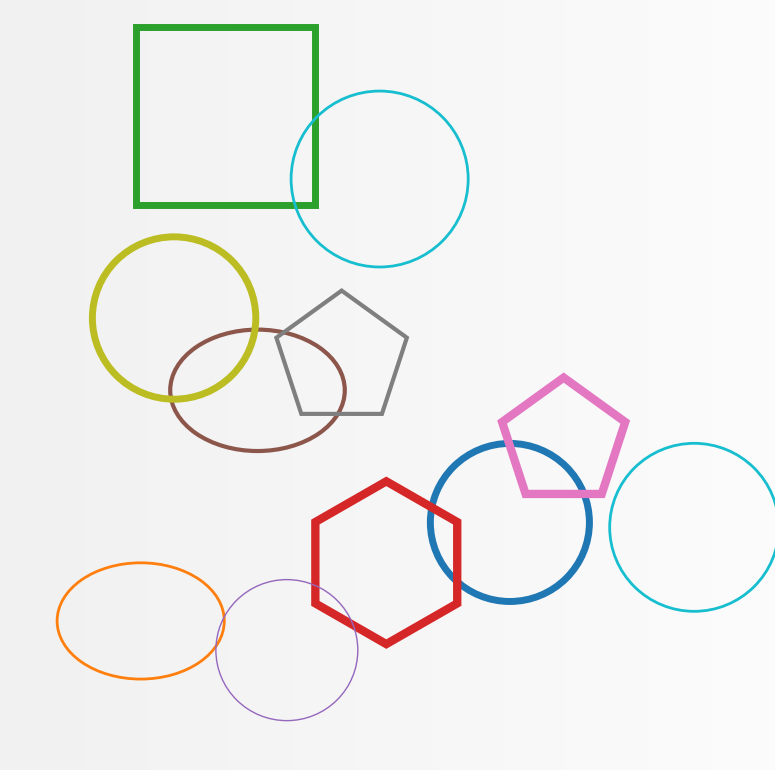[{"shape": "circle", "thickness": 2.5, "radius": 0.51, "center": [0.658, 0.321]}, {"shape": "oval", "thickness": 1, "radius": 0.54, "center": [0.182, 0.194]}, {"shape": "square", "thickness": 2.5, "radius": 0.58, "center": [0.291, 0.849]}, {"shape": "hexagon", "thickness": 3, "radius": 0.53, "center": [0.498, 0.269]}, {"shape": "circle", "thickness": 0.5, "radius": 0.46, "center": [0.37, 0.156]}, {"shape": "oval", "thickness": 1.5, "radius": 0.56, "center": [0.332, 0.493]}, {"shape": "pentagon", "thickness": 3, "radius": 0.42, "center": [0.727, 0.426]}, {"shape": "pentagon", "thickness": 1.5, "radius": 0.44, "center": [0.441, 0.534]}, {"shape": "circle", "thickness": 2.5, "radius": 0.53, "center": [0.225, 0.587]}, {"shape": "circle", "thickness": 1, "radius": 0.55, "center": [0.896, 0.315]}, {"shape": "circle", "thickness": 1, "radius": 0.57, "center": [0.49, 0.767]}]